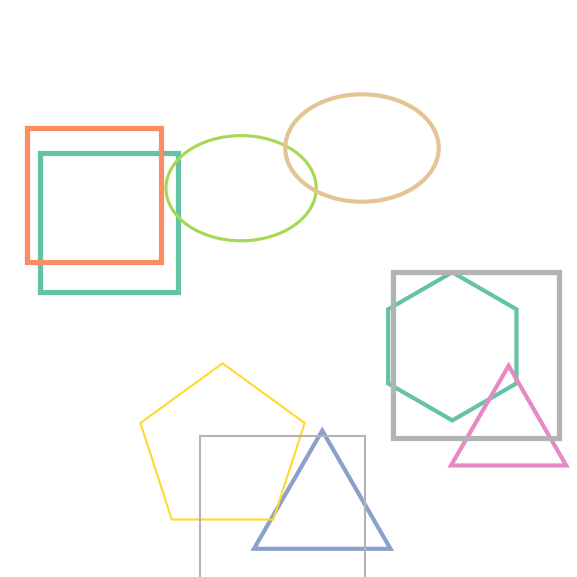[{"shape": "square", "thickness": 2.5, "radius": 0.6, "center": [0.189, 0.614]}, {"shape": "hexagon", "thickness": 2, "radius": 0.64, "center": [0.783, 0.399]}, {"shape": "square", "thickness": 2.5, "radius": 0.58, "center": [0.163, 0.662]}, {"shape": "triangle", "thickness": 2, "radius": 0.68, "center": [0.558, 0.117]}, {"shape": "triangle", "thickness": 2, "radius": 0.58, "center": [0.881, 0.251]}, {"shape": "oval", "thickness": 1.5, "radius": 0.65, "center": [0.417, 0.673]}, {"shape": "pentagon", "thickness": 1, "radius": 0.75, "center": [0.385, 0.22]}, {"shape": "oval", "thickness": 2, "radius": 0.66, "center": [0.627, 0.743]}, {"shape": "square", "thickness": 2.5, "radius": 0.72, "center": [0.824, 0.384]}, {"shape": "square", "thickness": 1, "radius": 0.71, "center": [0.489, 0.102]}]